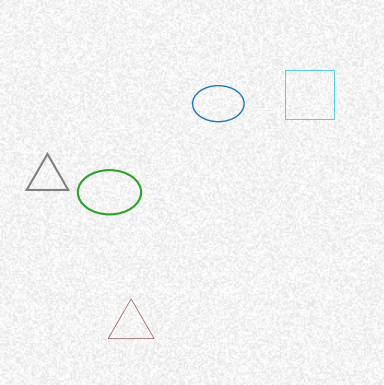[{"shape": "oval", "thickness": 1, "radius": 0.33, "center": [0.567, 0.731]}, {"shape": "oval", "thickness": 1.5, "radius": 0.41, "center": [0.284, 0.501]}, {"shape": "triangle", "thickness": 0.5, "radius": 0.34, "center": [0.341, 0.155]}, {"shape": "triangle", "thickness": 1.5, "radius": 0.31, "center": [0.123, 0.538]}, {"shape": "square", "thickness": 0.5, "radius": 0.32, "center": [0.804, 0.754]}]